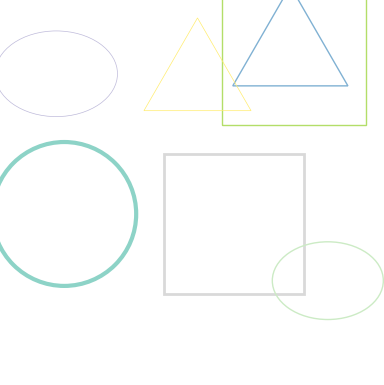[{"shape": "circle", "thickness": 3, "radius": 0.93, "center": [0.167, 0.444]}, {"shape": "oval", "thickness": 0.5, "radius": 0.79, "center": [0.146, 0.808]}, {"shape": "triangle", "thickness": 1, "radius": 0.86, "center": [0.754, 0.863]}, {"shape": "square", "thickness": 1, "radius": 0.94, "center": [0.763, 0.863]}, {"shape": "square", "thickness": 2, "radius": 0.9, "center": [0.608, 0.418]}, {"shape": "oval", "thickness": 1, "radius": 0.72, "center": [0.851, 0.271]}, {"shape": "triangle", "thickness": 0.5, "radius": 0.8, "center": [0.513, 0.793]}]